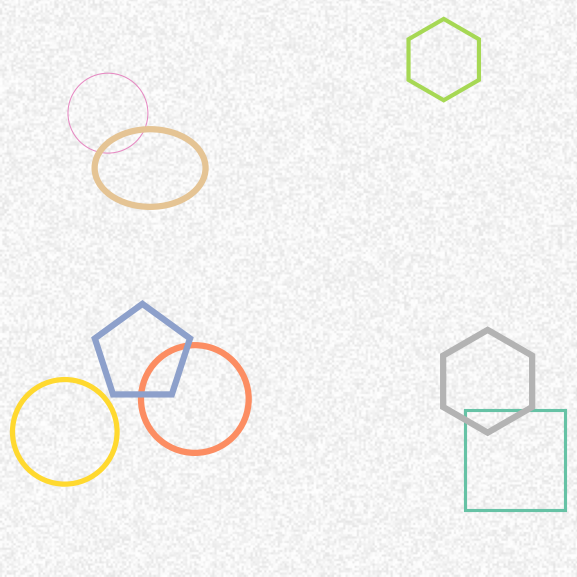[{"shape": "square", "thickness": 1.5, "radius": 0.43, "center": [0.892, 0.202]}, {"shape": "circle", "thickness": 3, "radius": 0.47, "center": [0.337, 0.308]}, {"shape": "pentagon", "thickness": 3, "radius": 0.43, "center": [0.247, 0.386]}, {"shape": "circle", "thickness": 0.5, "radius": 0.35, "center": [0.187, 0.803]}, {"shape": "hexagon", "thickness": 2, "radius": 0.35, "center": [0.768, 0.896]}, {"shape": "circle", "thickness": 2.5, "radius": 0.45, "center": [0.112, 0.251]}, {"shape": "oval", "thickness": 3, "radius": 0.48, "center": [0.26, 0.708]}, {"shape": "hexagon", "thickness": 3, "radius": 0.44, "center": [0.844, 0.339]}]